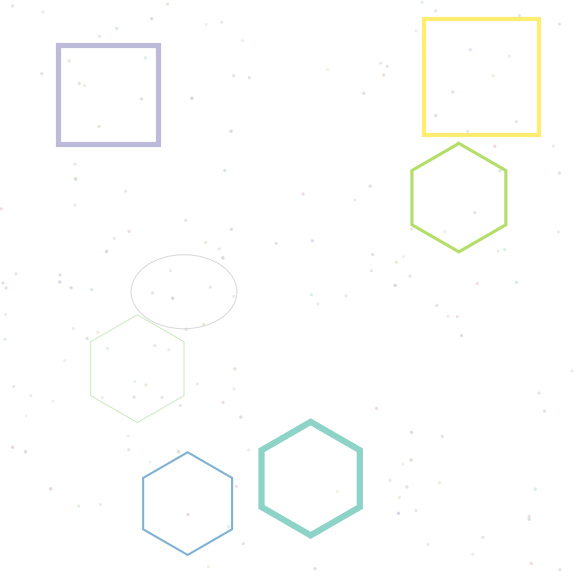[{"shape": "hexagon", "thickness": 3, "radius": 0.49, "center": [0.538, 0.17]}, {"shape": "square", "thickness": 2.5, "radius": 0.43, "center": [0.187, 0.836]}, {"shape": "hexagon", "thickness": 1, "radius": 0.44, "center": [0.325, 0.127]}, {"shape": "hexagon", "thickness": 1.5, "radius": 0.47, "center": [0.795, 0.657]}, {"shape": "oval", "thickness": 0.5, "radius": 0.46, "center": [0.319, 0.494]}, {"shape": "hexagon", "thickness": 0.5, "radius": 0.47, "center": [0.238, 0.361]}, {"shape": "square", "thickness": 2, "radius": 0.5, "center": [0.833, 0.866]}]